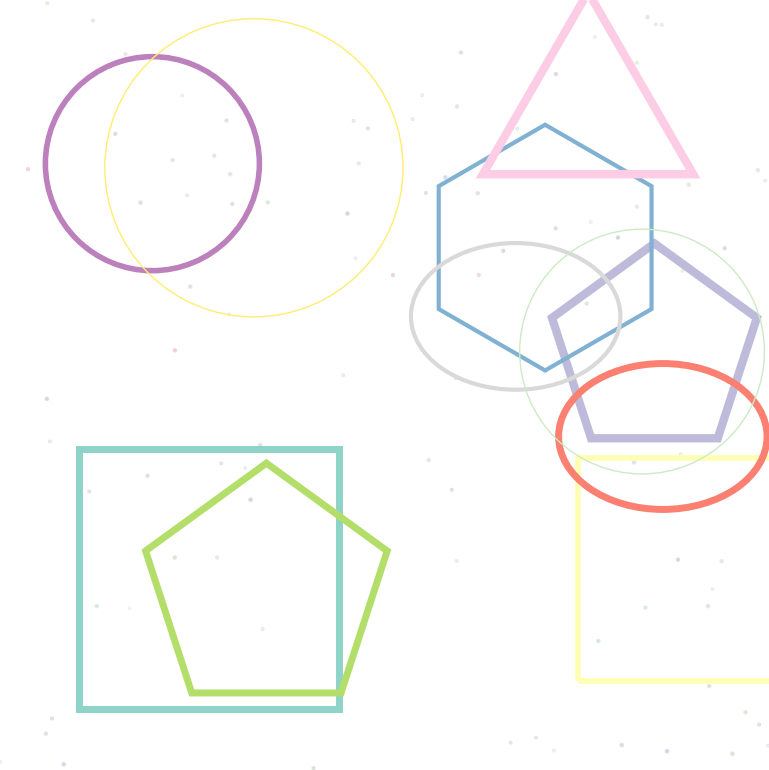[{"shape": "square", "thickness": 2.5, "radius": 0.84, "center": [0.272, 0.249]}, {"shape": "square", "thickness": 2, "radius": 0.72, "center": [0.896, 0.261]}, {"shape": "pentagon", "thickness": 3, "radius": 0.7, "center": [0.85, 0.544]}, {"shape": "oval", "thickness": 2.5, "radius": 0.68, "center": [0.861, 0.433]}, {"shape": "hexagon", "thickness": 1.5, "radius": 0.8, "center": [0.708, 0.678]}, {"shape": "pentagon", "thickness": 2.5, "radius": 0.82, "center": [0.346, 0.234]}, {"shape": "triangle", "thickness": 3, "radius": 0.79, "center": [0.764, 0.853]}, {"shape": "oval", "thickness": 1.5, "radius": 0.68, "center": [0.67, 0.589]}, {"shape": "circle", "thickness": 2, "radius": 0.69, "center": [0.198, 0.787]}, {"shape": "circle", "thickness": 0.5, "radius": 0.79, "center": [0.834, 0.543]}, {"shape": "circle", "thickness": 0.5, "radius": 0.97, "center": [0.33, 0.782]}]